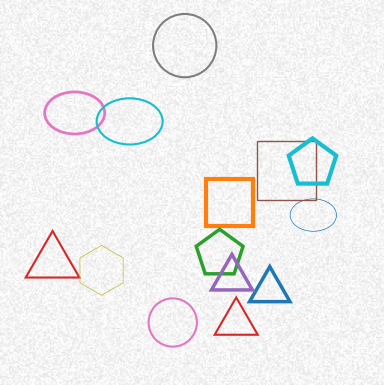[{"shape": "triangle", "thickness": 2.5, "radius": 0.3, "center": [0.701, 0.247]}, {"shape": "oval", "thickness": 0.5, "radius": 0.3, "center": [0.814, 0.441]}, {"shape": "square", "thickness": 3, "radius": 0.3, "center": [0.596, 0.474]}, {"shape": "pentagon", "thickness": 2.5, "radius": 0.32, "center": [0.571, 0.34]}, {"shape": "triangle", "thickness": 1.5, "radius": 0.32, "center": [0.614, 0.163]}, {"shape": "triangle", "thickness": 1.5, "radius": 0.4, "center": [0.137, 0.319]}, {"shape": "triangle", "thickness": 2.5, "radius": 0.31, "center": [0.602, 0.278]}, {"shape": "square", "thickness": 1, "radius": 0.38, "center": [0.745, 0.557]}, {"shape": "oval", "thickness": 2, "radius": 0.39, "center": [0.194, 0.707]}, {"shape": "circle", "thickness": 1.5, "radius": 0.31, "center": [0.449, 0.162]}, {"shape": "circle", "thickness": 1.5, "radius": 0.41, "center": [0.48, 0.882]}, {"shape": "hexagon", "thickness": 0.5, "radius": 0.32, "center": [0.264, 0.298]}, {"shape": "pentagon", "thickness": 3, "radius": 0.32, "center": [0.812, 0.576]}, {"shape": "oval", "thickness": 1.5, "radius": 0.43, "center": [0.337, 0.685]}]